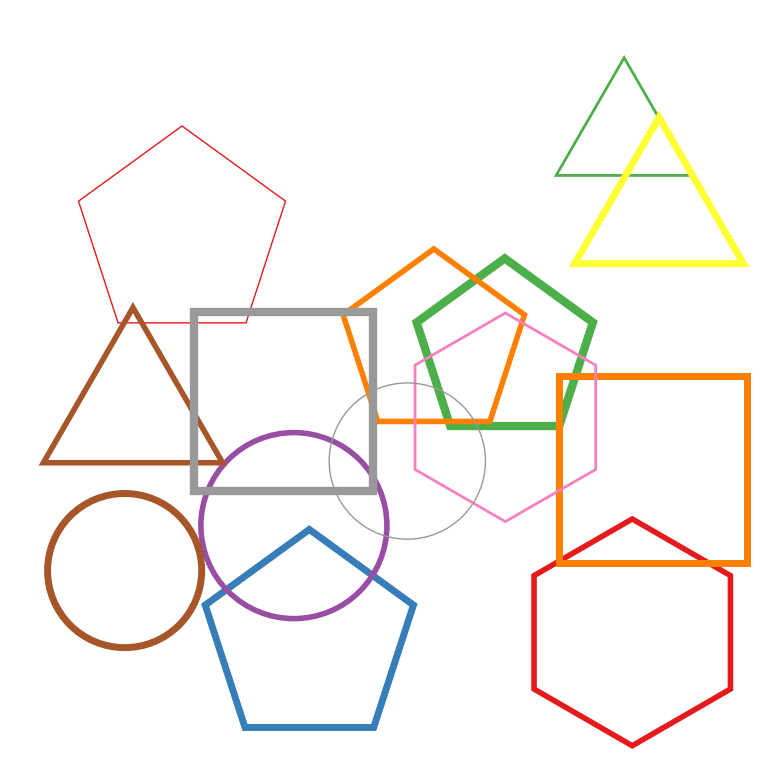[{"shape": "pentagon", "thickness": 0.5, "radius": 0.71, "center": [0.236, 0.695]}, {"shape": "hexagon", "thickness": 2, "radius": 0.74, "center": [0.821, 0.179]}, {"shape": "pentagon", "thickness": 2.5, "radius": 0.71, "center": [0.402, 0.17]}, {"shape": "triangle", "thickness": 1, "radius": 0.51, "center": [0.811, 0.823]}, {"shape": "pentagon", "thickness": 3, "radius": 0.6, "center": [0.656, 0.544]}, {"shape": "circle", "thickness": 2, "radius": 0.6, "center": [0.382, 0.317]}, {"shape": "pentagon", "thickness": 2, "radius": 0.62, "center": [0.563, 0.553]}, {"shape": "square", "thickness": 2.5, "radius": 0.61, "center": [0.848, 0.39]}, {"shape": "triangle", "thickness": 2.5, "radius": 0.63, "center": [0.856, 0.721]}, {"shape": "triangle", "thickness": 2, "radius": 0.67, "center": [0.173, 0.466]}, {"shape": "circle", "thickness": 2.5, "radius": 0.5, "center": [0.162, 0.259]}, {"shape": "hexagon", "thickness": 1, "radius": 0.68, "center": [0.656, 0.458]}, {"shape": "circle", "thickness": 0.5, "radius": 0.51, "center": [0.529, 0.401]}, {"shape": "square", "thickness": 3, "radius": 0.58, "center": [0.369, 0.478]}]